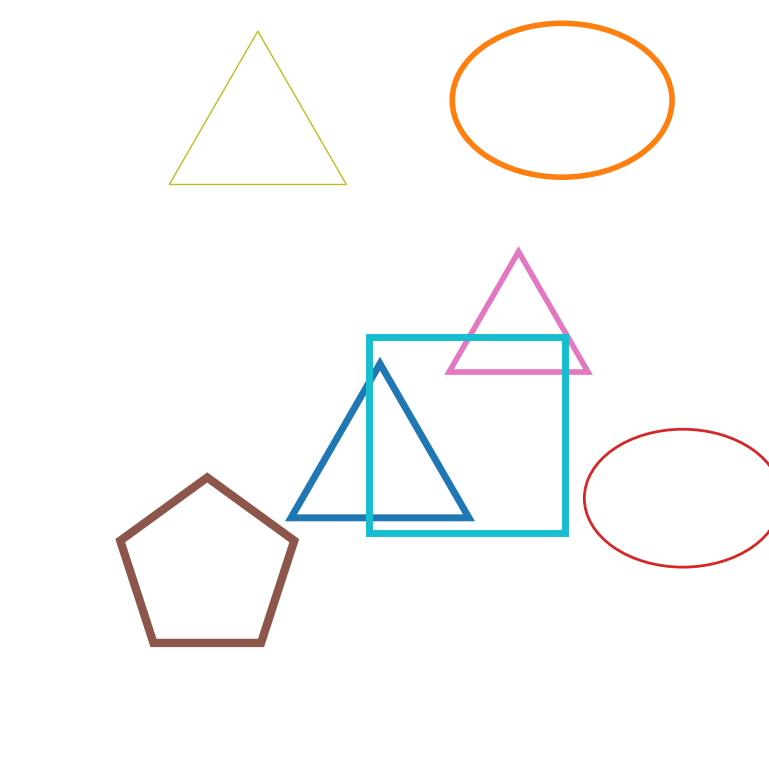[{"shape": "triangle", "thickness": 2.5, "radius": 0.67, "center": [0.493, 0.394]}, {"shape": "oval", "thickness": 2, "radius": 0.71, "center": [0.73, 0.87]}, {"shape": "oval", "thickness": 1, "radius": 0.64, "center": [0.887, 0.353]}, {"shape": "pentagon", "thickness": 3, "radius": 0.59, "center": [0.269, 0.261]}, {"shape": "triangle", "thickness": 2, "radius": 0.52, "center": [0.673, 0.569]}, {"shape": "triangle", "thickness": 0.5, "radius": 0.66, "center": [0.335, 0.827]}, {"shape": "square", "thickness": 2.5, "radius": 0.64, "center": [0.606, 0.435]}]